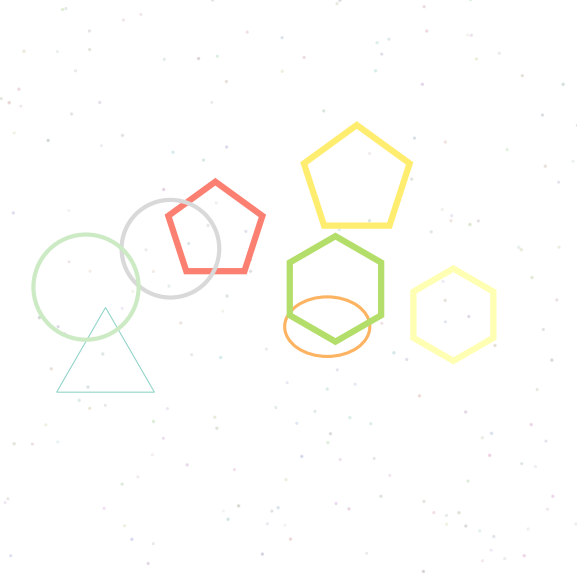[{"shape": "triangle", "thickness": 0.5, "radius": 0.49, "center": [0.183, 0.369]}, {"shape": "hexagon", "thickness": 3, "radius": 0.4, "center": [0.785, 0.454]}, {"shape": "pentagon", "thickness": 3, "radius": 0.43, "center": [0.373, 0.599]}, {"shape": "oval", "thickness": 1.5, "radius": 0.37, "center": [0.567, 0.433]}, {"shape": "hexagon", "thickness": 3, "radius": 0.46, "center": [0.581, 0.499]}, {"shape": "circle", "thickness": 2, "radius": 0.42, "center": [0.295, 0.568]}, {"shape": "circle", "thickness": 2, "radius": 0.46, "center": [0.149, 0.502]}, {"shape": "pentagon", "thickness": 3, "radius": 0.48, "center": [0.618, 0.686]}]